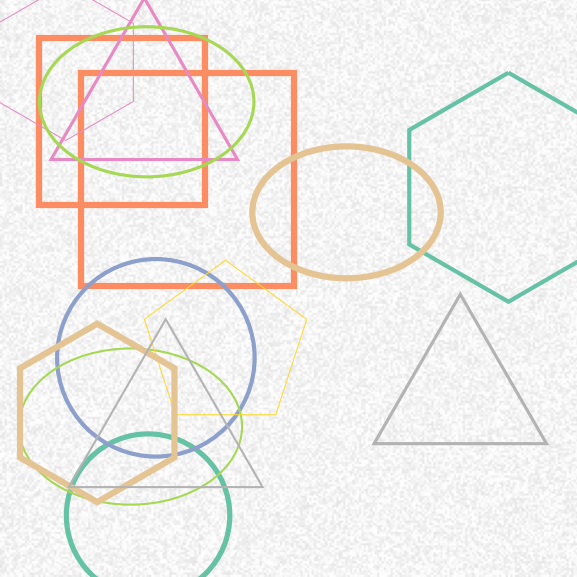[{"shape": "hexagon", "thickness": 2, "radius": 0.99, "center": [0.88, 0.675]}, {"shape": "circle", "thickness": 2.5, "radius": 0.71, "center": [0.256, 0.106]}, {"shape": "square", "thickness": 3, "radius": 0.92, "center": [0.325, 0.688]}, {"shape": "square", "thickness": 3, "radius": 0.72, "center": [0.211, 0.789]}, {"shape": "circle", "thickness": 2, "radius": 0.86, "center": [0.27, 0.38]}, {"shape": "triangle", "thickness": 1.5, "radius": 0.93, "center": [0.25, 0.816]}, {"shape": "hexagon", "thickness": 0.5, "radius": 0.68, "center": [0.114, 0.891]}, {"shape": "oval", "thickness": 1, "radius": 0.97, "center": [0.226, 0.26]}, {"shape": "oval", "thickness": 1.5, "radius": 0.93, "center": [0.254, 0.823]}, {"shape": "pentagon", "thickness": 0.5, "radius": 0.74, "center": [0.391, 0.401]}, {"shape": "hexagon", "thickness": 3, "radius": 0.77, "center": [0.168, 0.284]}, {"shape": "oval", "thickness": 3, "radius": 0.82, "center": [0.6, 0.631]}, {"shape": "triangle", "thickness": 1.5, "radius": 0.86, "center": [0.797, 0.317]}, {"shape": "triangle", "thickness": 1, "radius": 0.97, "center": [0.287, 0.253]}]